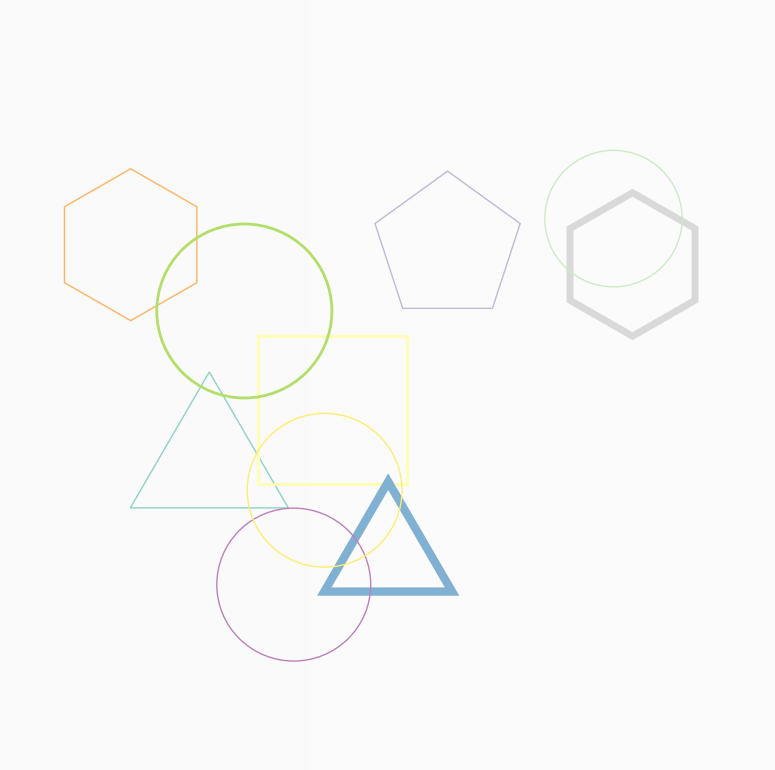[{"shape": "triangle", "thickness": 0.5, "radius": 0.59, "center": [0.27, 0.399]}, {"shape": "square", "thickness": 1, "radius": 0.48, "center": [0.429, 0.468]}, {"shape": "pentagon", "thickness": 0.5, "radius": 0.49, "center": [0.578, 0.679]}, {"shape": "triangle", "thickness": 3, "radius": 0.48, "center": [0.501, 0.279]}, {"shape": "hexagon", "thickness": 0.5, "radius": 0.49, "center": [0.169, 0.682]}, {"shape": "circle", "thickness": 1, "radius": 0.56, "center": [0.315, 0.596]}, {"shape": "hexagon", "thickness": 2.5, "radius": 0.47, "center": [0.816, 0.657]}, {"shape": "circle", "thickness": 0.5, "radius": 0.5, "center": [0.379, 0.241]}, {"shape": "circle", "thickness": 0.5, "radius": 0.44, "center": [0.792, 0.716]}, {"shape": "circle", "thickness": 0.5, "radius": 0.5, "center": [0.419, 0.363]}]